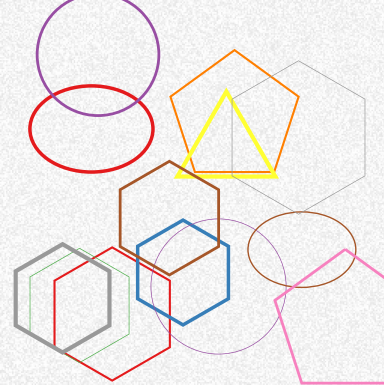[{"shape": "oval", "thickness": 2.5, "radius": 0.8, "center": [0.238, 0.665]}, {"shape": "hexagon", "thickness": 1.5, "radius": 0.86, "center": [0.291, 0.184]}, {"shape": "hexagon", "thickness": 2.5, "radius": 0.68, "center": [0.475, 0.292]}, {"shape": "hexagon", "thickness": 0.5, "radius": 0.74, "center": [0.207, 0.207]}, {"shape": "circle", "thickness": 2, "radius": 0.79, "center": [0.255, 0.858]}, {"shape": "circle", "thickness": 0.5, "radius": 0.88, "center": [0.568, 0.256]}, {"shape": "pentagon", "thickness": 1.5, "radius": 0.88, "center": [0.609, 0.695]}, {"shape": "triangle", "thickness": 3, "radius": 0.74, "center": [0.588, 0.615]}, {"shape": "hexagon", "thickness": 2, "radius": 0.74, "center": [0.44, 0.433]}, {"shape": "oval", "thickness": 1, "radius": 0.7, "center": [0.784, 0.352]}, {"shape": "pentagon", "thickness": 2, "radius": 0.96, "center": [0.897, 0.16]}, {"shape": "hexagon", "thickness": 3, "radius": 0.7, "center": [0.163, 0.225]}, {"shape": "hexagon", "thickness": 0.5, "radius": 1.0, "center": [0.775, 0.643]}]